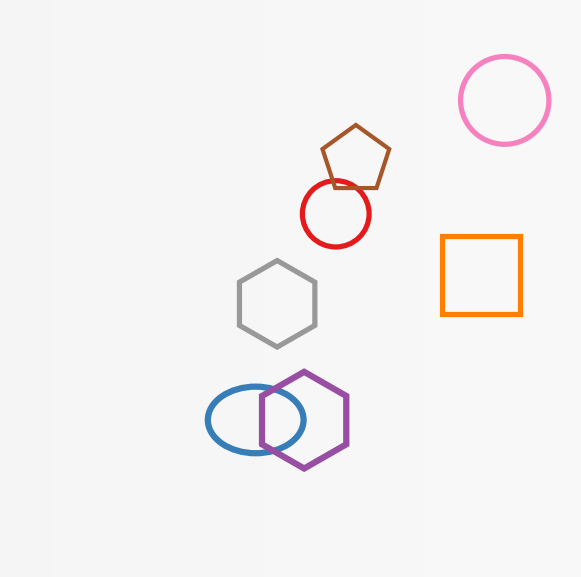[{"shape": "circle", "thickness": 2.5, "radius": 0.29, "center": [0.578, 0.629]}, {"shape": "oval", "thickness": 3, "radius": 0.41, "center": [0.44, 0.272]}, {"shape": "hexagon", "thickness": 3, "radius": 0.42, "center": [0.523, 0.272]}, {"shape": "square", "thickness": 2.5, "radius": 0.33, "center": [0.828, 0.523]}, {"shape": "pentagon", "thickness": 2, "radius": 0.3, "center": [0.612, 0.722]}, {"shape": "circle", "thickness": 2.5, "radius": 0.38, "center": [0.868, 0.825]}, {"shape": "hexagon", "thickness": 2.5, "radius": 0.37, "center": [0.477, 0.473]}]